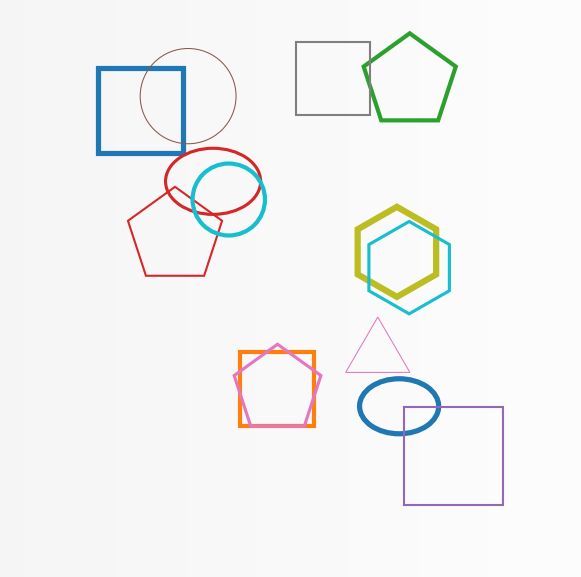[{"shape": "oval", "thickness": 2.5, "radius": 0.34, "center": [0.687, 0.296]}, {"shape": "square", "thickness": 2.5, "radius": 0.37, "center": [0.241, 0.807]}, {"shape": "square", "thickness": 2, "radius": 0.32, "center": [0.476, 0.326]}, {"shape": "pentagon", "thickness": 2, "radius": 0.42, "center": [0.705, 0.858]}, {"shape": "oval", "thickness": 1.5, "radius": 0.41, "center": [0.367, 0.685]}, {"shape": "pentagon", "thickness": 1, "radius": 0.43, "center": [0.301, 0.591]}, {"shape": "square", "thickness": 1, "radius": 0.43, "center": [0.781, 0.209]}, {"shape": "circle", "thickness": 0.5, "radius": 0.41, "center": [0.324, 0.833]}, {"shape": "triangle", "thickness": 0.5, "radius": 0.32, "center": [0.65, 0.386]}, {"shape": "pentagon", "thickness": 1.5, "radius": 0.39, "center": [0.477, 0.325]}, {"shape": "square", "thickness": 1, "radius": 0.32, "center": [0.573, 0.863]}, {"shape": "hexagon", "thickness": 3, "radius": 0.39, "center": [0.683, 0.563]}, {"shape": "circle", "thickness": 2, "radius": 0.31, "center": [0.394, 0.654]}, {"shape": "hexagon", "thickness": 1.5, "radius": 0.4, "center": [0.704, 0.536]}]